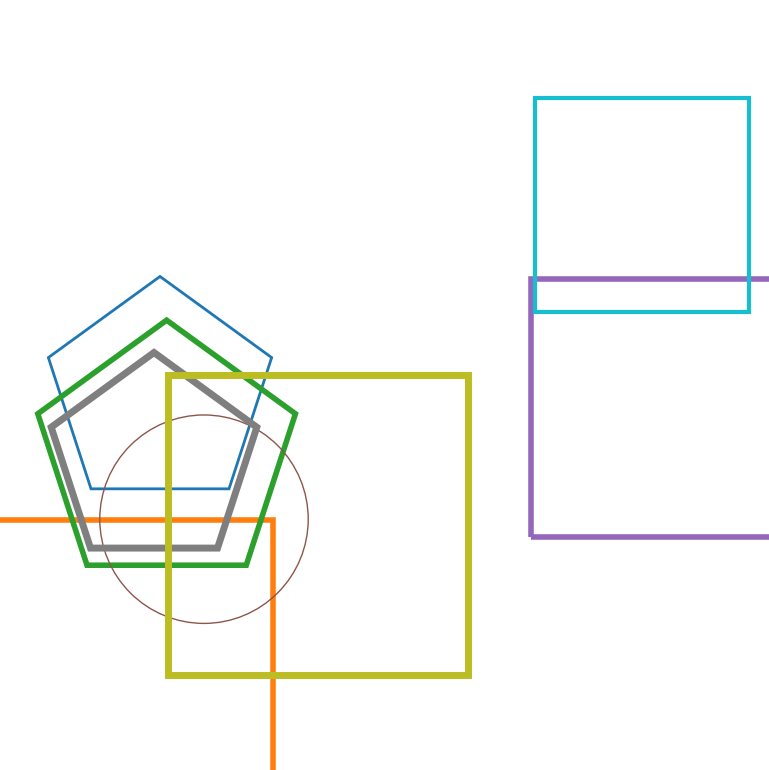[{"shape": "pentagon", "thickness": 1, "radius": 0.76, "center": [0.208, 0.489]}, {"shape": "square", "thickness": 2, "radius": 0.98, "center": [0.159, 0.129]}, {"shape": "pentagon", "thickness": 2, "radius": 0.88, "center": [0.216, 0.408]}, {"shape": "square", "thickness": 2, "radius": 0.84, "center": [0.857, 0.47]}, {"shape": "circle", "thickness": 0.5, "radius": 0.68, "center": [0.265, 0.326]}, {"shape": "pentagon", "thickness": 2.5, "radius": 0.7, "center": [0.2, 0.402]}, {"shape": "square", "thickness": 2.5, "radius": 0.97, "center": [0.413, 0.318]}, {"shape": "square", "thickness": 1.5, "radius": 0.69, "center": [0.833, 0.734]}]